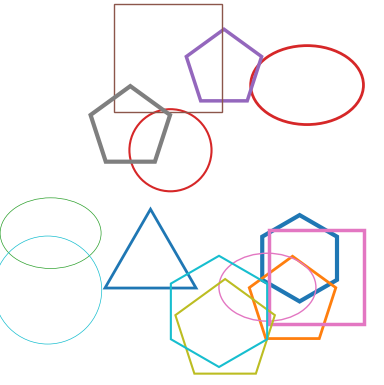[{"shape": "triangle", "thickness": 2, "radius": 0.68, "center": [0.391, 0.32]}, {"shape": "hexagon", "thickness": 3, "radius": 0.56, "center": [0.778, 0.329]}, {"shape": "pentagon", "thickness": 2, "radius": 0.59, "center": [0.76, 0.216]}, {"shape": "oval", "thickness": 0.5, "radius": 0.66, "center": [0.132, 0.394]}, {"shape": "oval", "thickness": 2, "radius": 0.73, "center": [0.798, 0.779]}, {"shape": "circle", "thickness": 1.5, "radius": 0.53, "center": [0.443, 0.61]}, {"shape": "pentagon", "thickness": 2.5, "radius": 0.51, "center": [0.582, 0.821]}, {"shape": "square", "thickness": 1, "radius": 0.7, "center": [0.437, 0.849]}, {"shape": "square", "thickness": 2.5, "radius": 0.61, "center": [0.822, 0.28]}, {"shape": "oval", "thickness": 1, "radius": 0.63, "center": [0.695, 0.254]}, {"shape": "pentagon", "thickness": 3, "radius": 0.54, "center": [0.338, 0.668]}, {"shape": "pentagon", "thickness": 1.5, "radius": 0.68, "center": [0.585, 0.139]}, {"shape": "hexagon", "thickness": 1.5, "radius": 0.72, "center": [0.569, 0.191]}, {"shape": "circle", "thickness": 0.5, "radius": 0.7, "center": [0.124, 0.247]}]